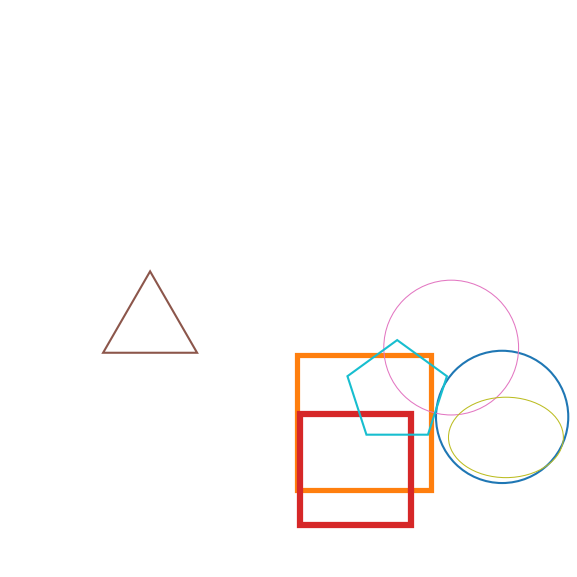[{"shape": "circle", "thickness": 1, "radius": 0.57, "center": [0.869, 0.277]}, {"shape": "square", "thickness": 2.5, "radius": 0.58, "center": [0.63, 0.268]}, {"shape": "square", "thickness": 3, "radius": 0.48, "center": [0.615, 0.186]}, {"shape": "triangle", "thickness": 1, "radius": 0.47, "center": [0.26, 0.435]}, {"shape": "circle", "thickness": 0.5, "radius": 0.58, "center": [0.781, 0.397]}, {"shape": "oval", "thickness": 0.5, "radius": 0.5, "center": [0.876, 0.242]}, {"shape": "pentagon", "thickness": 1, "radius": 0.45, "center": [0.688, 0.32]}]